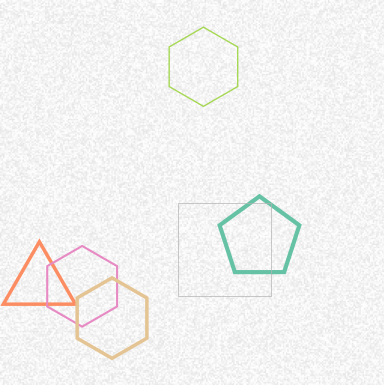[{"shape": "pentagon", "thickness": 3, "radius": 0.54, "center": [0.674, 0.381]}, {"shape": "triangle", "thickness": 2.5, "radius": 0.54, "center": [0.102, 0.264]}, {"shape": "hexagon", "thickness": 1.5, "radius": 0.52, "center": [0.213, 0.256]}, {"shape": "hexagon", "thickness": 1, "radius": 0.51, "center": [0.528, 0.827]}, {"shape": "hexagon", "thickness": 2.5, "radius": 0.52, "center": [0.291, 0.174]}, {"shape": "square", "thickness": 0.5, "radius": 0.61, "center": [0.583, 0.351]}]